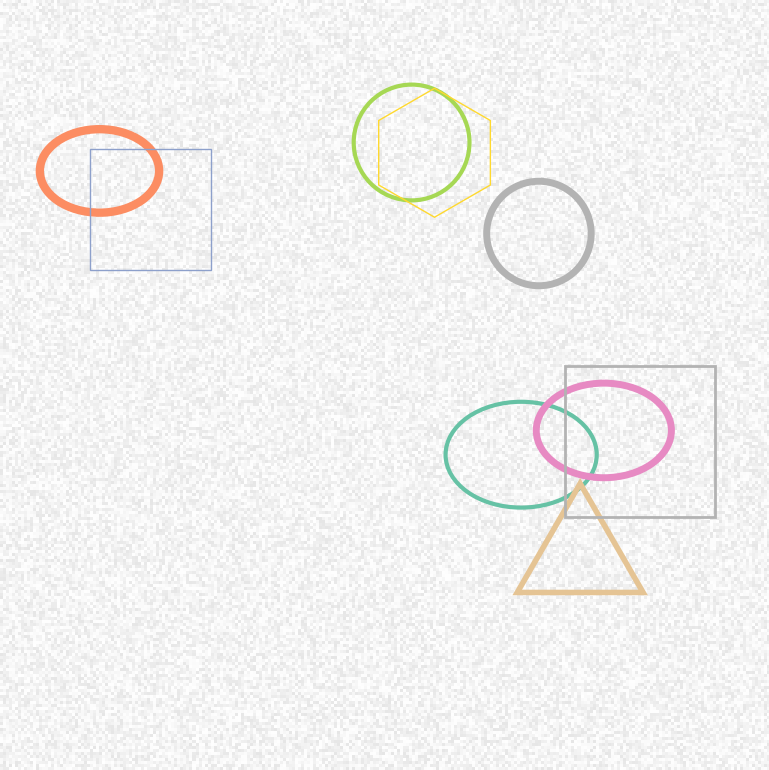[{"shape": "oval", "thickness": 1.5, "radius": 0.49, "center": [0.677, 0.409]}, {"shape": "oval", "thickness": 3, "radius": 0.39, "center": [0.129, 0.778]}, {"shape": "square", "thickness": 0.5, "radius": 0.39, "center": [0.195, 0.728]}, {"shape": "oval", "thickness": 2.5, "radius": 0.44, "center": [0.784, 0.441]}, {"shape": "circle", "thickness": 1.5, "radius": 0.38, "center": [0.535, 0.815]}, {"shape": "hexagon", "thickness": 0.5, "radius": 0.42, "center": [0.564, 0.802]}, {"shape": "triangle", "thickness": 2, "radius": 0.47, "center": [0.753, 0.278]}, {"shape": "circle", "thickness": 2.5, "radius": 0.34, "center": [0.7, 0.697]}, {"shape": "square", "thickness": 1, "radius": 0.49, "center": [0.831, 0.427]}]